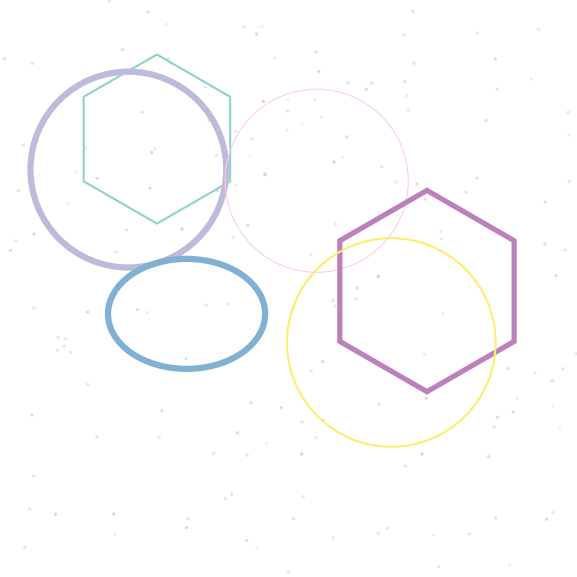[{"shape": "hexagon", "thickness": 1, "radius": 0.73, "center": [0.272, 0.758]}, {"shape": "circle", "thickness": 3, "radius": 0.85, "center": [0.222, 0.705]}, {"shape": "oval", "thickness": 3, "radius": 0.68, "center": [0.323, 0.456]}, {"shape": "circle", "thickness": 0.5, "radius": 0.79, "center": [0.548, 0.686]}, {"shape": "hexagon", "thickness": 2.5, "radius": 0.87, "center": [0.739, 0.495]}, {"shape": "circle", "thickness": 1, "radius": 0.9, "center": [0.678, 0.406]}]